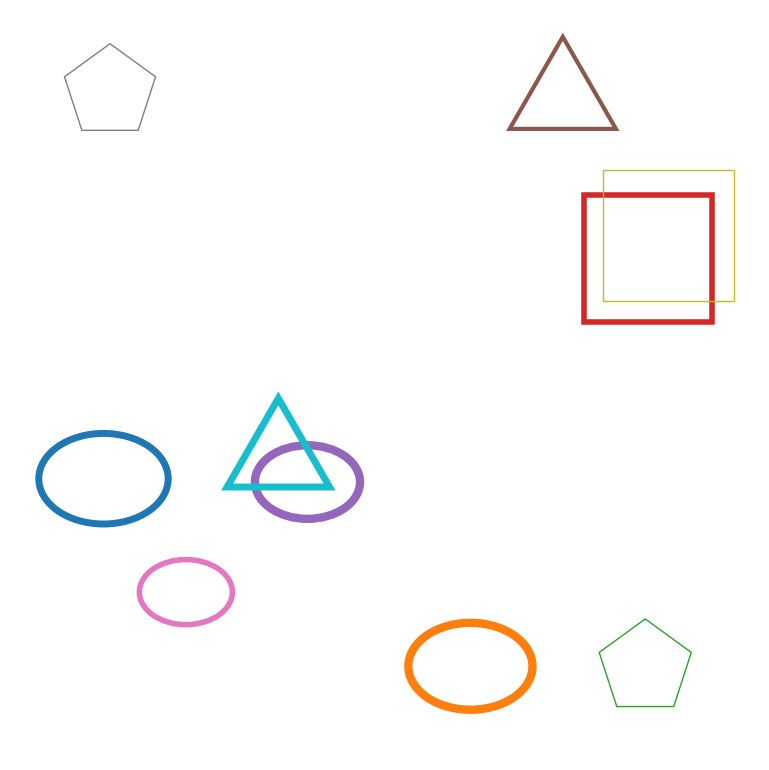[{"shape": "oval", "thickness": 2.5, "radius": 0.42, "center": [0.134, 0.378]}, {"shape": "oval", "thickness": 3, "radius": 0.4, "center": [0.611, 0.135]}, {"shape": "pentagon", "thickness": 0.5, "radius": 0.31, "center": [0.838, 0.133]}, {"shape": "square", "thickness": 2, "radius": 0.41, "center": [0.842, 0.664]}, {"shape": "oval", "thickness": 3, "radius": 0.34, "center": [0.399, 0.374]}, {"shape": "triangle", "thickness": 1.5, "radius": 0.4, "center": [0.731, 0.872]}, {"shape": "oval", "thickness": 2, "radius": 0.3, "center": [0.241, 0.231]}, {"shape": "pentagon", "thickness": 0.5, "radius": 0.31, "center": [0.143, 0.881]}, {"shape": "square", "thickness": 0.5, "radius": 0.43, "center": [0.869, 0.695]}, {"shape": "triangle", "thickness": 2.5, "radius": 0.38, "center": [0.361, 0.406]}]